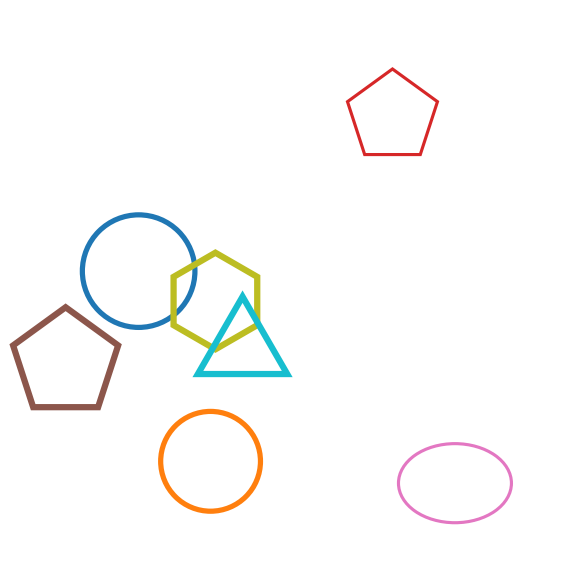[{"shape": "circle", "thickness": 2.5, "radius": 0.49, "center": [0.24, 0.53]}, {"shape": "circle", "thickness": 2.5, "radius": 0.43, "center": [0.365, 0.2]}, {"shape": "pentagon", "thickness": 1.5, "radius": 0.41, "center": [0.68, 0.798]}, {"shape": "pentagon", "thickness": 3, "radius": 0.48, "center": [0.114, 0.371]}, {"shape": "oval", "thickness": 1.5, "radius": 0.49, "center": [0.788, 0.162]}, {"shape": "hexagon", "thickness": 3, "radius": 0.42, "center": [0.373, 0.478]}, {"shape": "triangle", "thickness": 3, "radius": 0.45, "center": [0.42, 0.396]}]